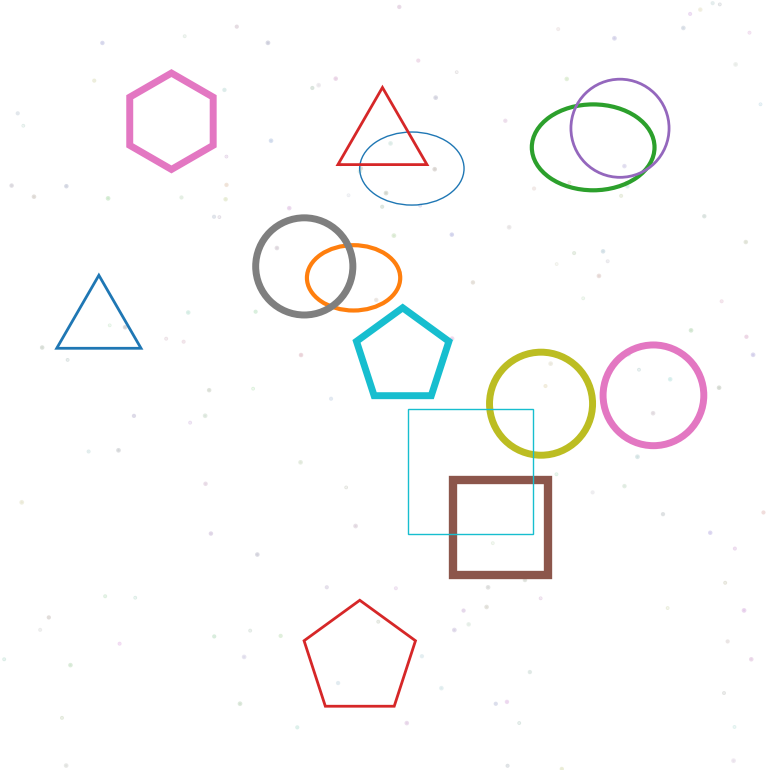[{"shape": "oval", "thickness": 0.5, "radius": 0.34, "center": [0.535, 0.781]}, {"shape": "triangle", "thickness": 1, "radius": 0.32, "center": [0.128, 0.579]}, {"shape": "oval", "thickness": 1.5, "radius": 0.3, "center": [0.459, 0.639]}, {"shape": "oval", "thickness": 1.5, "radius": 0.4, "center": [0.77, 0.809]}, {"shape": "triangle", "thickness": 1, "radius": 0.33, "center": [0.497, 0.82]}, {"shape": "pentagon", "thickness": 1, "radius": 0.38, "center": [0.467, 0.144]}, {"shape": "circle", "thickness": 1, "radius": 0.32, "center": [0.805, 0.833]}, {"shape": "square", "thickness": 3, "radius": 0.31, "center": [0.651, 0.314]}, {"shape": "hexagon", "thickness": 2.5, "radius": 0.31, "center": [0.223, 0.843]}, {"shape": "circle", "thickness": 2.5, "radius": 0.33, "center": [0.849, 0.487]}, {"shape": "circle", "thickness": 2.5, "radius": 0.32, "center": [0.395, 0.654]}, {"shape": "circle", "thickness": 2.5, "radius": 0.33, "center": [0.703, 0.476]}, {"shape": "square", "thickness": 0.5, "radius": 0.41, "center": [0.611, 0.388]}, {"shape": "pentagon", "thickness": 2.5, "radius": 0.32, "center": [0.523, 0.537]}]